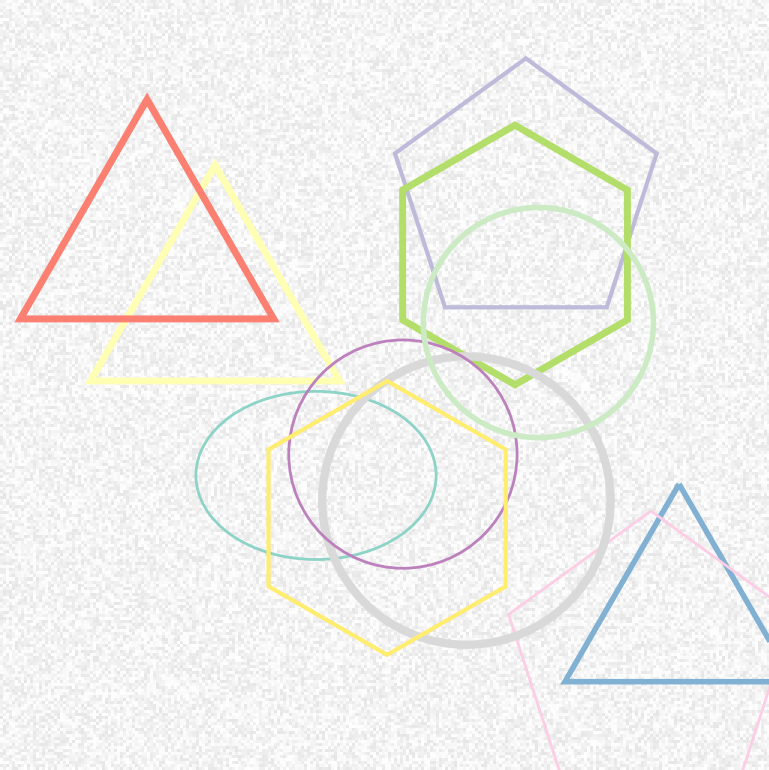[{"shape": "oval", "thickness": 1, "radius": 0.78, "center": [0.41, 0.383]}, {"shape": "triangle", "thickness": 2.5, "radius": 0.93, "center": [0.279, 0.599]}, {"shape": "pentagon", "thickness": 1.5, "radius": 0.89, "center": [0.683, 0.745]}, {"shape": "triangle", "thickness": 2.5, "radius": 0.95, "center": [0.191, 0.681]}, {"shape": "triangle", "thickness": 2, "radius": 0.86, "center": [0.882, 0.2]}, {"shape": "hexagon", "thickness": 2.5, "radius": 0.84, "center": [0.669, 0.669]}, {"shape": "pentagon", "thickness": 1, "radius": 0.97, "center": [0.845, 0.142]}, {"shape": "circle", "thickness": 3, "radius": 0.94, "center": [0.606, 0.35]}, {"shape": "circle", "thickness": 1, "radius": 0.74, "center": [0.523, 0.41]}, {"shape": "circle", "thickness": 2, "radius": 0.75, "center": [0.699, 0.581]}, {"shape": "hexagon", "thickness": 1.5, "radius": 0.89, "center": [0.503, 0.327]}]